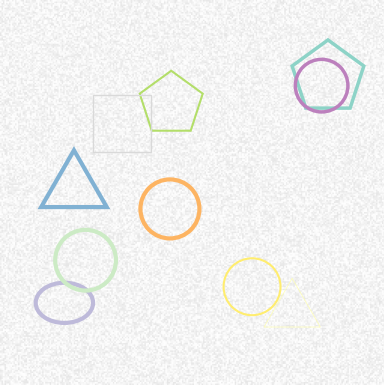[{"shape": "pentagon", "thickness": 2.5, "radius": 0.49, "center": [0.852, 0.798]}, {"shape": "triangle", "thickness": 0.5, "radius": 0.42, "center": [0.759, 0.193]}, {"shape": "oval", "thickness": 3, "radius": 0.37, "center": [0.167, 0.213]}, {"shape": "triangle", "thickness": 3, "radius": 0.49, "center": [0.192, 0.511]}, {"shape": "circle", "thickness": 3, "radius": 0.38, "center": [0.441, 0.457]}, {"shape": "pentagon", "thickness": 1.5, "radius": 0.43, "center": [0.445, 0.73]}, {"shape": "square", "thickness": 1, "radius": 0.37, "center": [0.317, 0.679]}, {"shape": "circle", "thickness": 2.5, "radius": 0.34, "center": [0.835, 0.778]}, {"shape": "circle", "thickness": 3, "radius": 0.39, "center": [0.222, 0.324]}, {"shape": "circle", "thickness": 1.5, "radius": 0.37, "center": [0.655, 0.255]}]